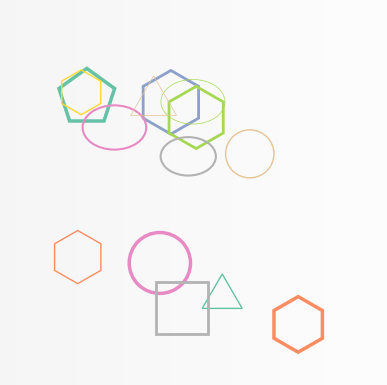[{"shape": "pentagon", "thickness": 2.5, "radius": 0.38, "center": [0.224, 0.747]}, {"shape": "triangle", "thickness": 1, "radius": 0.3, "center": [0.573, 0.229]}, {"shape": "hexagon", "thickness": 2.5, "radius": 0.36, "center": [0.769, 0.157]}, {"shape": "hexagon", "thickness": 1, "radius": 0.35, "center": [0.201, 0.332]}, {"shape": "hexagon", "thickness": 2, "radius": 0.41, "center": [0.441, 0.734]}, {"shape": "oval", "thickness": 1.5, "radius": 0.41, "center": [0.295, 0.669]}, {"shape": "circle", "thickness": 2.5, "radius": 0.4, "center": [0.413, 0.317]}, {"shape": "oval", "thickness": 0.5, "radius": 0.41, "center": [0.498, 0.736]}, {"shape": "hexagon", "thickness": 2, "radius": 0.4, "center": [0.506, 0.695]}, {"shape": "hexagon", "thickness": 1, "radius": 0.29, "center": [0.21, 0.76]}, {"shape": "circle", "thickness": 1, "radius": 0.31, "center": [0.645, 0.6]}, {"shape": "triangle", "thickness": 0.5, "radius": 0.34, "center": [0.396, 0.734]}, {"shape": "square", "thickness": 2, "radius": 0.34, "center": [0.47, 0.201]}, {"shape": "oval", "thickness": 1.5, "radius": 0.36, "center": [0.486, 0.594]}]